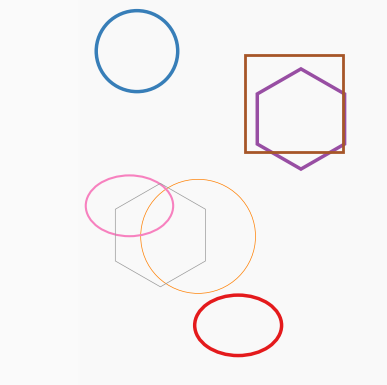[{"shape": "oval", "thickness": 2.5, "radius": 0.56, "center": [0.615, 0.155]}, {"shape": "circle", "thickness": 2.5, "radius": 0.53, "center": [0.353, 0.867]}, {"shape": "hexagon", "thickness": 2.5, "radius": 0.65, "center": [0.777, 0.691]}, {"shape": "circle", "thickness": 0.5, "radius": 0.74, "center": [0.511, 0.386]}, {"shape": "square", "thickness": 2, "radius": 0.63, "center": [0.758, 0.731]}, {"shape": "oval", "thickness": 1.5, "radius": 0.56, "center": [0.334, 0.465]}, {"shape": "hexagon", "thickness": 0.5, "radius": 0.67, "center": [0.414, 0.389]}]